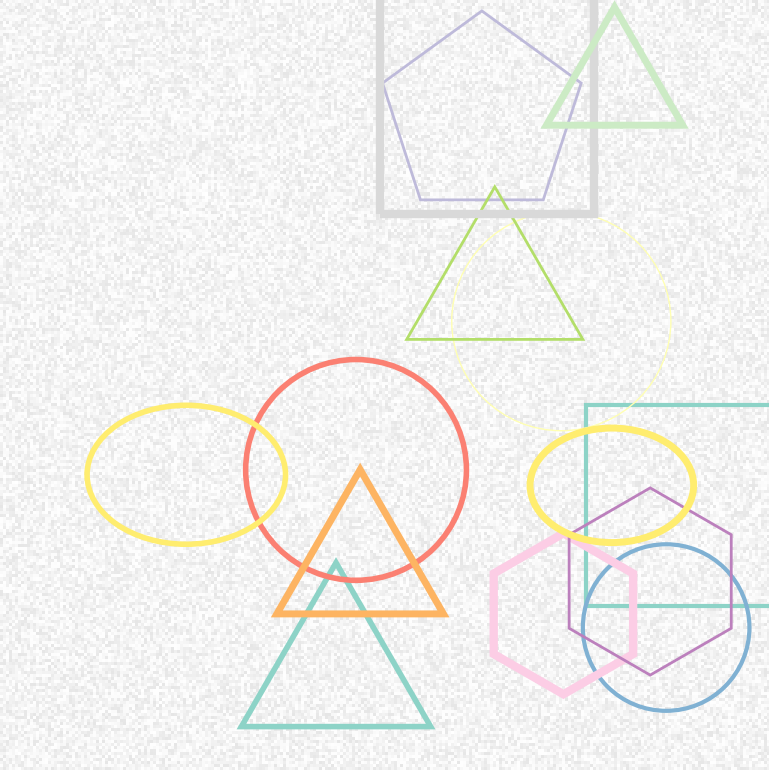[{"shape": "triangle", "thickness": 2, "radius": 0.71, "center": [0.436, 0.127]}, {"shape": "square", "thickness": 1.5, "radius": 0.65, "center": [0.892, 0.343]}, {"shape": "circle", "thickness": 0.5, "radius": 0.71, "center": [0.729, 0.583]}, {"shape": "pentagon", "thickness": 1, "radius": 0.68, "center": [0.626, 0.85]}, {"shape": "circle", "thickness": 2, "radius": 0.72, "center": [0.462, 0.39]}, {"shape": "circle", "thickness": 1.5, "radius": 0.54, "center": [0.865, 0.185]}, {"shape": "triangle", "thickness": 2.5, "radius": 0.62, "center": [0.468, 0.265]}, {"shape": "triangle", "thickness": 1, "radius": 0.66, "center": [0.643, 0.625]}, {"shape": "hexagon", "thickness": 3, "radius": 0.52, "center": [0.732, 0.203]}, {"shape": "square", "thickness": 3, "radius": 0.7, "center": [0.632, 0.862]}, {"shape": "hexagon", "thickness": 1, "radius": 0.61, "center": [0.844, 0.245]}, {"shape": "triangle", "thickness": 2.5, "radius": 0.51, "center": [0.798, 0.888]}, {"shape": "oval", "thickness": 2, "radius": 0.64, "center": [0.242, 0.383]}, {"shape": "oval", "thickness": 2.5, "radius": 0.53, "center": [0.795, 0.37]}]